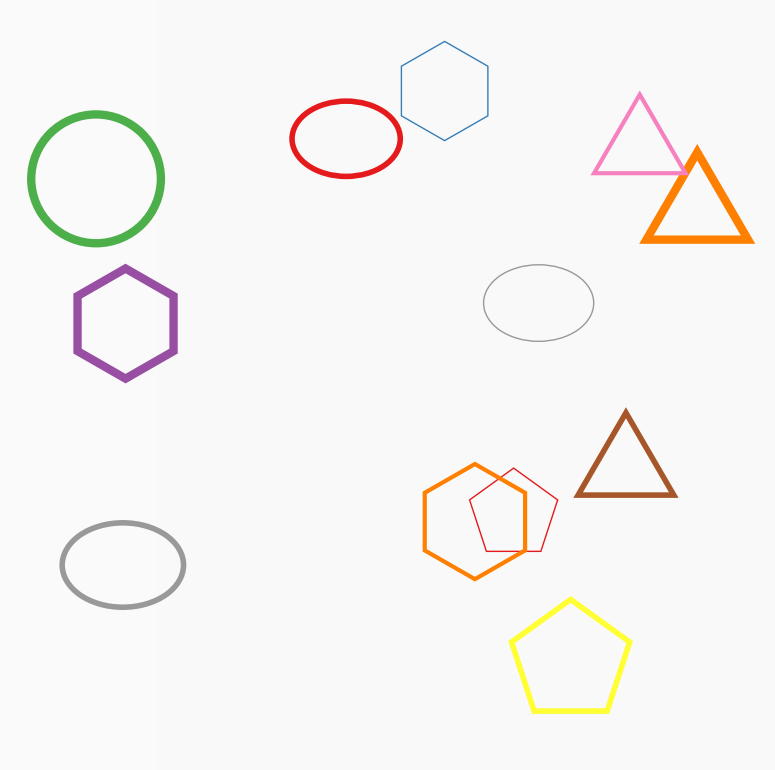[{"shape": "pentagon", "thickness": 0.5, "radius": 0.3, "center": [0.663, 0.332]}, {"shape": "oval", "thickness": 2, "radius": 0.35, "center": [0.447, 0.82]}, {"shape": "hexagon", "thickness": 0.5, "radius": 0.32, "center": [0.574, 0.882]}, {"shape": "circle", "thickness": 3, "radius": 0.42, "center": [0.124, 0.768]}, {"shape": "hexagon", "thickness": 3, "radius": 0.36, "center": [0.162, 0.58]}, {"shape": "triangle", "thickness": 3, "radius": 0.38, "center": [0.9, 0.727]}, {"shape": "hexagon", "thickness": 1.5, "radius": 0.37, "center": [0.613, 0.323]}, {"shape": "pentagon", "thickness": 2, "radius": 0.4, "center": [0.736, 0.141]}, {"shape": "triangle", "thickness": 2, "radius": 0.36, "center": [0.808, 0.393]}, {"shape": "triangle", "thickness": 1.5, "radius": 0.34, "center": [0.826, 0.809]}, {"shape": "oval", "thickness": 0.5, "radius": 0.36, "center": [0.695, 0.606]}, {"shape": "oval", "thickness": 2, "radius": 0.39, "center": [0.159, 0.266]}]